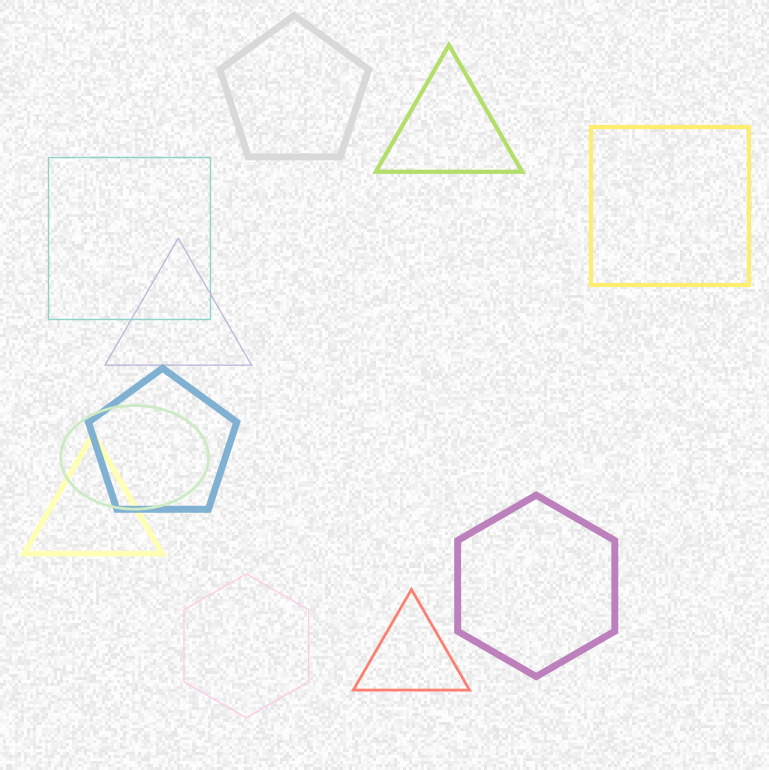[{"shape": "square", "thickness": 0.5, "radius": 0.53, "center": [0.168, 0.691]}, {"shape": "triangle", "thickness": 2, "radius": 0.52, "center": [0.121, 0.333]}, {"shape": "triangle", "thickness": 0.5, "radius": 0.55, "center": [0.231, 0.581]}, {"shape": "triangle", "thickness": 1, "radius": 0.44, "center": [0.534, 0.147]}, {"shape": "pentagon", "thickness": 2.5, "radius": 0.51, "center": [0.211, 0.421]}, {"shape": "triangle", "thickness": 1.5, "radius": 0.55, "center": [0.583, 0.832]}, {"shape": "hexagon", "thickness": 0.5, "radius": 0.47, "center": [0.32, 0.161]}, {"shape": "pentagon", "thickness": 2.5, "radius": 0.51, "center": [0.382, 0.878]}, {"shape": "hexagon", "thickness": 2.5, "radius": 0.59, "center": [0.696, 0.239]}, {"shape": "oval", "thickness": 1, "radius": 0.48, "center": [0.175, 0.406]}, {"shape": "square", "thickness": 1.5, "radius": 0.51, "center": [0.871, 0.733]}]